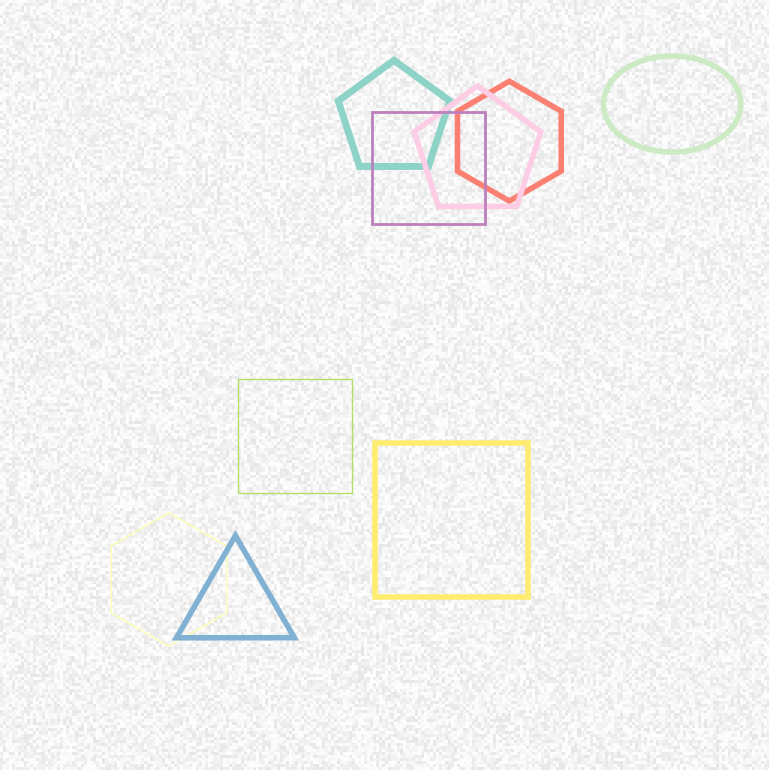[{"shape": "pentagon", "thickness": 2.5, "radius": 0.38, "center": [0.512, 0.845]}, {"shape": "hexagon", "thickness": 0.5, "radius": 0.43, "center": [0.219, 0.247]}, {"shape": "hexagon", "thickness": 2, "radius": 0.39, "center": [0.661, 0.817]}, {"shape": "triangle", "thickness": 2, "radius": 0.44, "center": [0.306, 0.216]}, {"shape": "square", "thickness": 0.5, "radius": 0.37, "center": [0.383, 0.434]}, {"shape": "pentagon", "thickness": 2, "radius": 0.43, "center": [0.62, 0.802]}, {"shape": "square", "thickness": 1, "radius": 0.37, "center": [0.556, 0.782]}, {"shape": "oval", "thickness": 2, "radius": 0.45, "center": [0.873, 0.865]}, {"shape": "square", "thickness": 2, "radius": 0.5, "center": [0.586, 0.324]}]